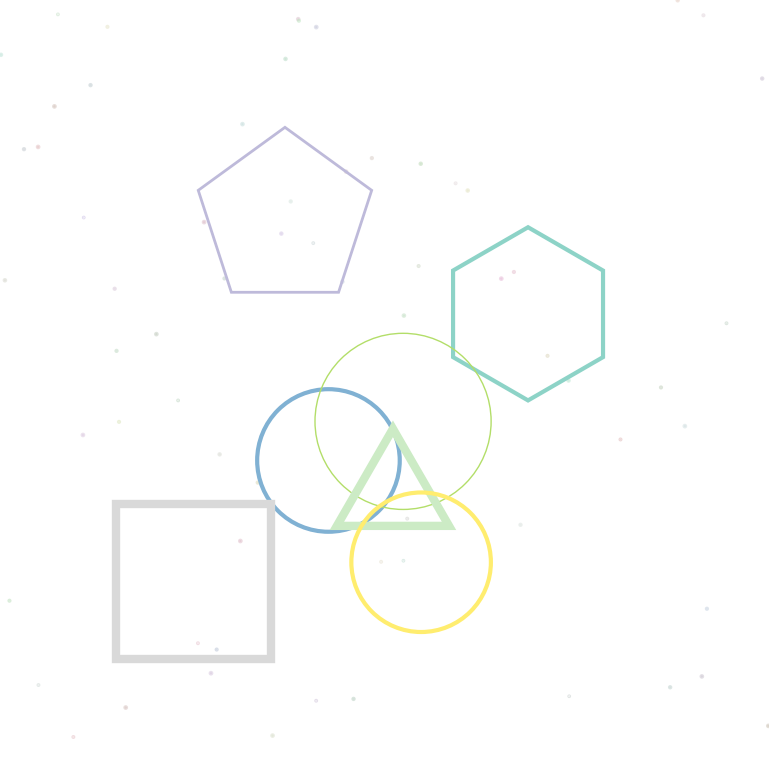[{"shape": "hexagon", "thickness": 1.5, "radius": 0.56, "center": [0.686, 0.592]}, {"shape": "pentagon", "thickness": 1, "radius": 0.59, "center": [0.37, 0.716]}, {"shape": "circle", "thickness": 1.5, "radius": 0.46, "center": [0.427, 0.402]}, {"shape": "circle", "thickness": 0.5, "radius": 0.57, "center": [0.523, 0.453]}, {"shape": "square", "thickness": 3, "radius": 0.5, "center": [0.251, 0.244]}, {"shape": "triangle", "thickness": 3, "radius": 0.42, "center": [0.51, 0.359]}, {"shape": "circle", "thickness": 1.5, "radius": 0.45, "center": [0.547, 0.27]}]